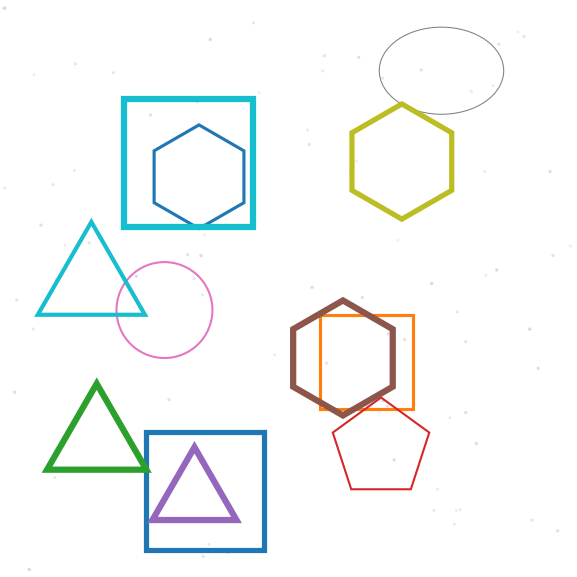[{"shape": "hexagon", "thickness": 1.5, "radius": 0.45, "center": [0.345, 0.693]}, {"shape": "square", "thickness": 2.5, "radius": 0.51, "center": [0.356, 0.149]}, {"shape": "square", "thickness": 1.5, "radius": 0.4, "center": [0.635, 0.372]}, {"shape": "triangle", "thickness": 3, "radius": 0.5, "center": [0.167, 0.235]}, {"shape": "pentagon", "thickness": 1, "radius": 0.44, "center": [0.66, 0.223]}, {"shape": "triangle", "thickness": 3, "radius": 0.42, "center": [0.337, 0.141]}, {"shape": "hexagon", "thickness": 3, "radius": 0.5, "center": [0.594, 0.379]}, {"shape": "circle", "thickness": 1, "radius": 0.42, "center": [0.285, 0.462]}, {"shape": "oval", "thickness": 0.5, "radius": 0.54, "center": [0.764, 0.877]}, {"shape": "hexagon", "thickness": 2.5, "radius": 0.5, "center": [0.696, 0.719]}, {"shape": "triangle", "thickness": 2, "radius": 0.54, "center": [0.158, 0.508]}, {"shape": "square", "thickness": 3, "radius": 0.56, "center": [0.327, 0.717]}]